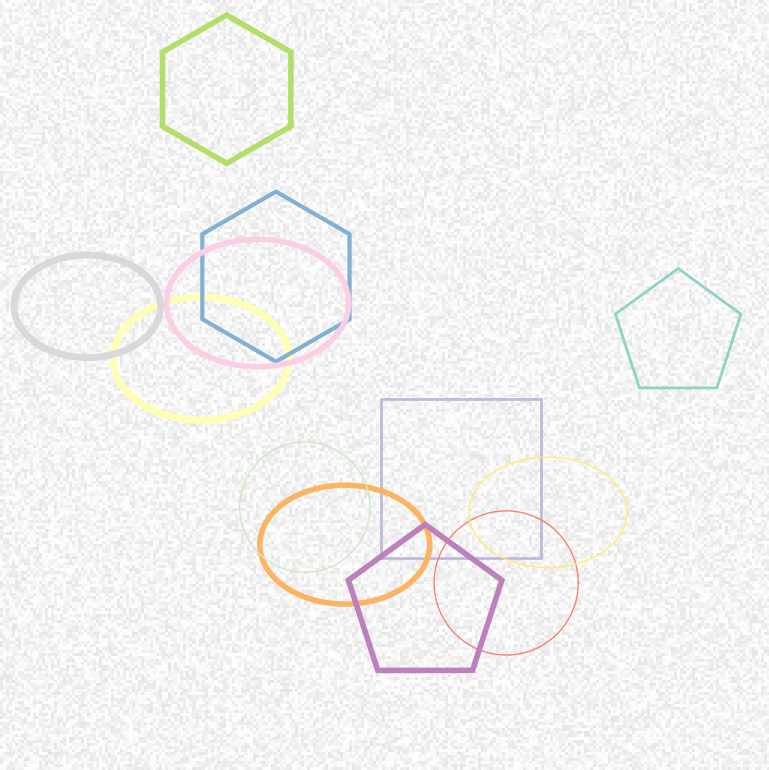[{"shape": "pentagon", "thickness": 1, "radius": 0.43, "center": [0.881, 0.566]}, {"shape": "oval", "thickness": 2.5, "radius": 0.57, "center": [0.261, 0.534]}, {"shape": "square", "thickness": 1, "radius": 0.52, "center": [0.599, 0.378]}, {"shape": "circle", "thickness": 0.5, "radius": 0.47, "center": [0.657, 0.243]}, {"shape": "hexagon", "thickness": 1.5, "radius": 0.55, "center": [0.358, 0.641]}, {"shape": "oval", "thickness": 2, "radius": 0.55, "center": [0.448, 0.293]}, {"shape": "hexagon", "thickness": 2, "radius": 0.48, "center": [0.294, 0.884]}, {"shape": "oval", "thickness": 2, "radius": 0.59, "center": [0.335, 0.607]}, {"shape": "oval", "thickness": 2.5, "radius": 0.48, "center": [0.113, 0.602]}, {"shape": "pentagon", "thickness": 2, "radius": 0.52, "center": [0.552, 0.214]}, {"shape": "circle", "thickness": 0.5, "radius": 0.42, "center": [0.396, 0.341]}, {"shape": "oval", "thickness": 0.5, "radius": 0.51, "center": [0.712, 0.335]}]